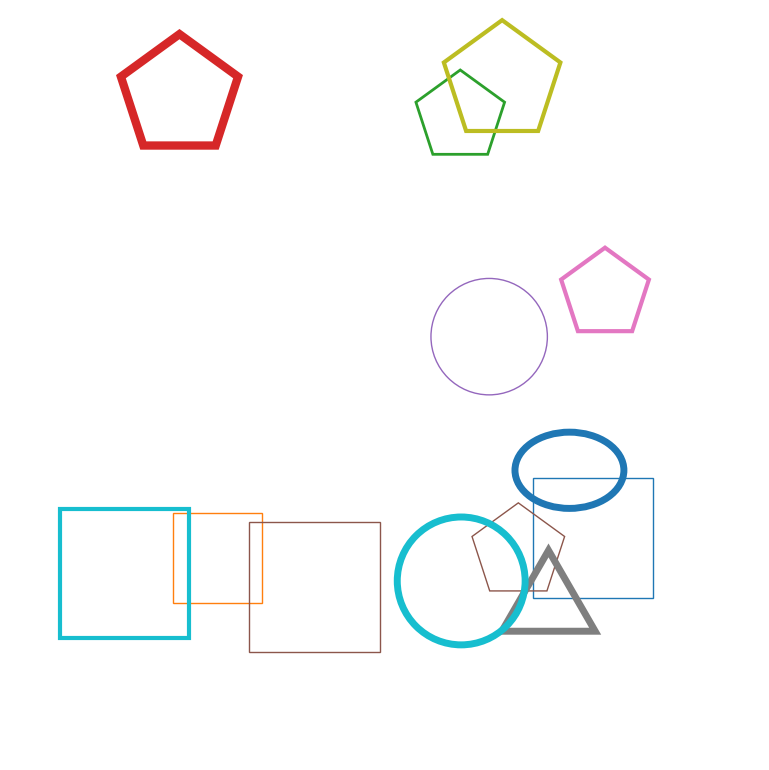[{"shape": "square", "thickness": 0.5, "radius": 0.39, "center": [0.77, 0.301]}, {"shape": "oval", "thickness": 2.5, "radius": 0.35, "center": [0.74, 0.389]}, {"shape": "square", "thickness": 0.5, "radius": 0.29, "center": [0.283, 0.275]}, {"shape": "pentagon", "thickness": 1, "radius": 0.3, "center": [0.598, 0.849]}, {"shape": "pentagon", "thickness": 3, "radius": 0.4, "center": [0.233, 0.876]}, {"shape": "circle", "thickness": 0.5, "radius": 0.38, "center": [0.635, 0.563]}, {"shape": "square", "thickness": 0.5, "radius": 0.42, "center": [0.408, 0.238]}, {"shape": "pentagon", "thickness": 0.5, "radius": 0.32, "center": [0.673, 0.284]}, {"shape": "pentagon", "thickness": 1.5, "radius": 0.3, "center": [0.786, 0.618]}, {"shape": "triangle", "thickness": 2.5, "radius": 0.35, "center": [0.712, 0.215]}, {"shape": "pentagon", "thickness": 1.5, "radius": 0.4, "center": [0.652, 0.894]}, {"shape": "circle", "thickness": 2.5, "radius": 0.42, "center": [0.599, 0.246]}, {"shape": "square", "thickness": 1.5, "radius": 0.42, "center": [0.162, 0.255]}]